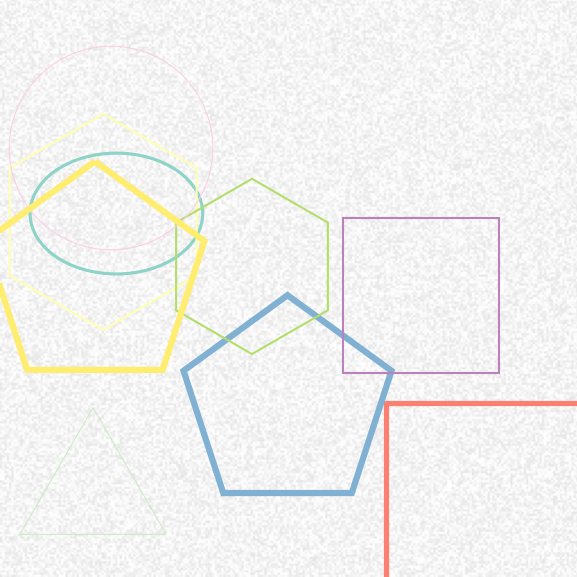[{"shape": "oval", "thickness": 1.5, "radius": 0.75, "center": [0.202, 0.629]}, {"shape": "hexagon", "thickness": 1, "radius": 0.93, "center": [0.179, 0.615]}, {"shape": "square", "thickness": 2.5, "radius": 0.98, "center": [0.864, 0.105]}, {"shape": "pentagon", "thickness": 3, "radius": 0.95, "center": [0.498, 0.299]}, {"shape": "hexagon", "thickness": 1, "radius": 0.76, "center": [0.436, 0.538]}, {"shape": "circle", "thickness": 0.5, "radius": 0.88, "center": [0.192, 0.743]}, {"shape": "square", "thickness": 1, "radius": 0.67, "center": [0.729, 0.487]}, {"shape": "triangle", "thickness": 0.5, "radius": 0.73, "center": [0.161, 0.147]}, {"shape": "pentagon", "thickness": 3, "radius": 1.0, "center": [0.164, 0.52]}]